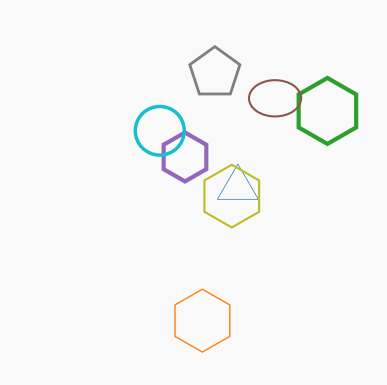[{"shape": "triangle", "thickness": 0.5, "radius": 0.31, "center": [0.614, 0.513]}, {"shape": "hexagon", "thickness": 1, "radius": 0.41, "center": [0.522, 0.167]}, {"shape": "hexagon", "thickness": 3, "radius": 0.43, "center": [0.845, 0.712]}, {"shape": "hexagon", "thickness": 3, "radius": 0.32, "center": [0.477, 0.592]}, {"shape": "oval", "thickness": 1.5, "radius": 0.34, "center": [0.71, 0.745]}, {"shape": "pentagon", "thickness": 2, "radius": 0.34, "center": [0.554, 0.811]}, {"shape": "hexagon", "thickness": 1.5, "radius": 0.41, "center": [0.598, 0.491]}, {"shape": "circle", "thickness": 2.5, "radius": 0.32, "center": [0.412, 0.66]}]